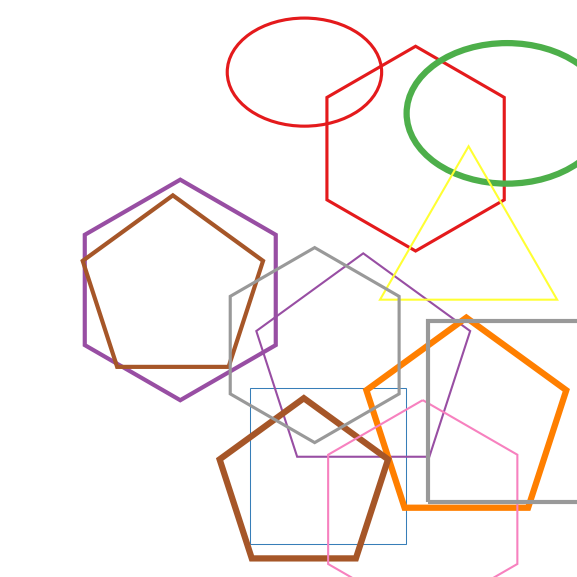[{"shape": "oval", "thickness": 1.5, "radius": 0.67, "center": [0.527, 0.874]}, {"shape": "hexagon", "thickness": 1.5, "radius": 0.89, "center": [0.72, 0.742]}, {"shape": "square", "thickness": 0.5, "radius": 0.67, "center": [0.568, 0.192]}, {"shape": "oval", "thickness": 3, "radius": 0.87, "center": [0.878, 0.803]}, {"shape": "hexagon", "thickness": 2, "radius": 0.95, "center": [0.312, 0.497]}, {"shape": "pentagon", "thickness": 1, "radius": 0.97, "center": [0.629, 0.366]}, {"shape": "pentagon", "thickness": 3, "radius": 0.91, "center": [0.808, 0.267]}, {"shape": "triangle", "thickness": 1, "radius": 0.89, "center": [0.811, 0.569]}, {"shape": "pentagon", "thickness": 2, "radius": 0.82, "center": [0.299, 0.497]}, {"shape": "pentagon", "thickness": 3, "radius": 0.77, "center": [0.526, 0.156]}, {"shape": "hexagon", "thickness": 1, "radius": 0.95, "center": [0.732, 0.117]}, {"shape": "square", "thickness": 2, "radius": 0.78, "center": [0.897, 0.287]}, {"shape": "hexagon", "thickness": 1.5, "radius": 0.84, "center": [0.545, 0.402]}]